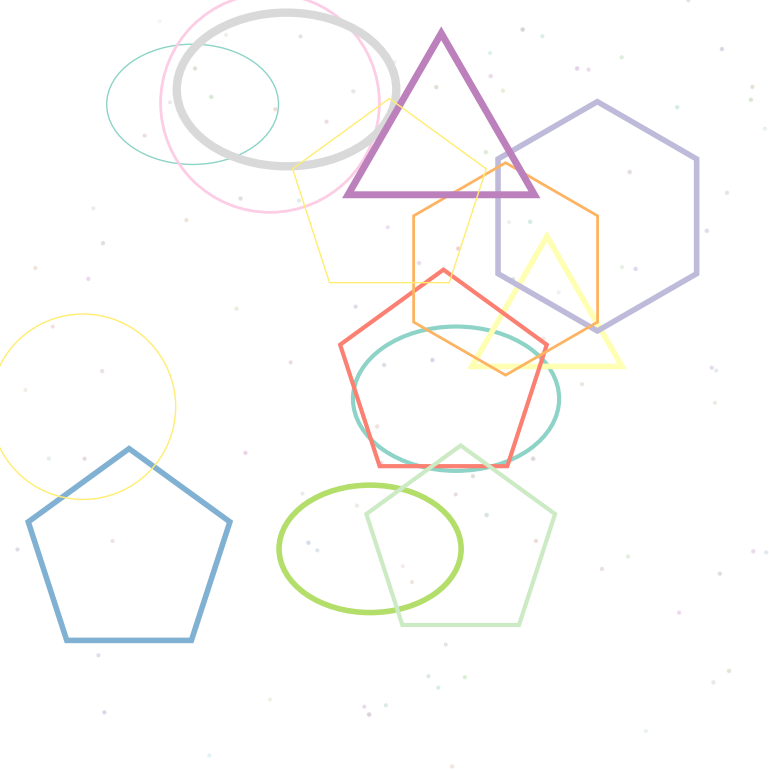[{"shape": "oval", "thickness": 1.5, "radius": 0.67, "center": [0.592, 0.482]}, {"shape": "oval", "thickness": 0.5, "radius": 0.56, "center": [0.25, 0.865]}, {"shape": "triangle", "thickness": 2, "radius": 0.56, "center": [0.71, 0.58]}, {"shape": "hexagon", "thickness": 2, "radius": 0.74, "center": [0.776, 0.719]}, {"shape": "pentagon", "thickness": 1.5, "radius": 0.71, "center": [0.576, 0.509]}, {"shape": "pentagon", "thickness": 2, "radius": 0.69, "center": [0.168, 0.28]}, {"shape": "hexagon", "thickness": 1, "radius": 0.69, "center": [0.657, 0.651]}, {"shape": "oval", "thickness": 2, "radius": 0.59, "center": [0.481, 0.287]}, {"shape": "circle", "thickness": 1, "radius": 0.71, "center": [0.351, 0.866]}, {"shape": "oval", "thickness": 3, "radius": 0.71, "center": [0.372, 0.884]}, {"shape": "triangle", "thickness": 2.5, "radius": 0.7, "center": [0.573, 0.817]}, {"shape": "pentagon", "thickness": 1.5, "radius": 0.64, "center": [0.598, 0.293]}, {"shape": "pentagon", "thickness": 0.5, "radius": 0.66, "center": [0.506, 0.74]}, {"shape": "circle", "thickness": 0.5, "radius": 0.6, "center": [0.108, 0.472]}]